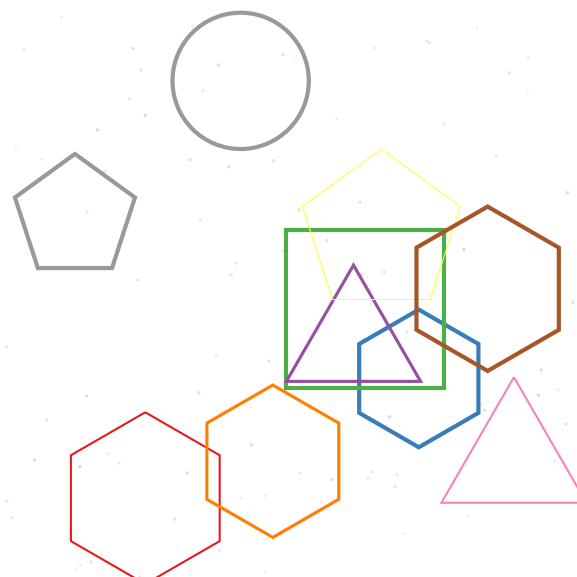[{"shape": "hexagon", "thickness": 1, "radius": 0.74, "center": [0.252, 0.136]}, {"shape": "hexagon", "thickness": 2, "radius": 0.6, "center": [0.725, 0.344]}, {"shape": "square", "thickness": 2, "radius": 0.68, "center": [0.631, 0.464]}, {"shape": "triangle", "thickness": 1.5, "radius": 0.67, "center": [0.612, 0.406]}, {"shape": "hexagon", "thickness": 1.5, "radius": 0.66, "center": [0.472, 0.2]}, {"shape": "pentagon", "thickness": 0.5, "radius": 0.72, "center": [0.66, 0.597]}, {"shape": "hexagon", "thickness": 2, "radius": 0.71, "center": [0.844, 0.499]}, {"shape": "triangle", "thickness": 1, "radius": 0.72, "center": [0.89, 0.201]}, {"shape": "pentagon", "thickness": 2, "radius": 0.55, "center": [0.13, 0.623]}, {"shape": "circle", "thickness": 2, "radius": 0.59, "center": [0.417, 0.859]}]